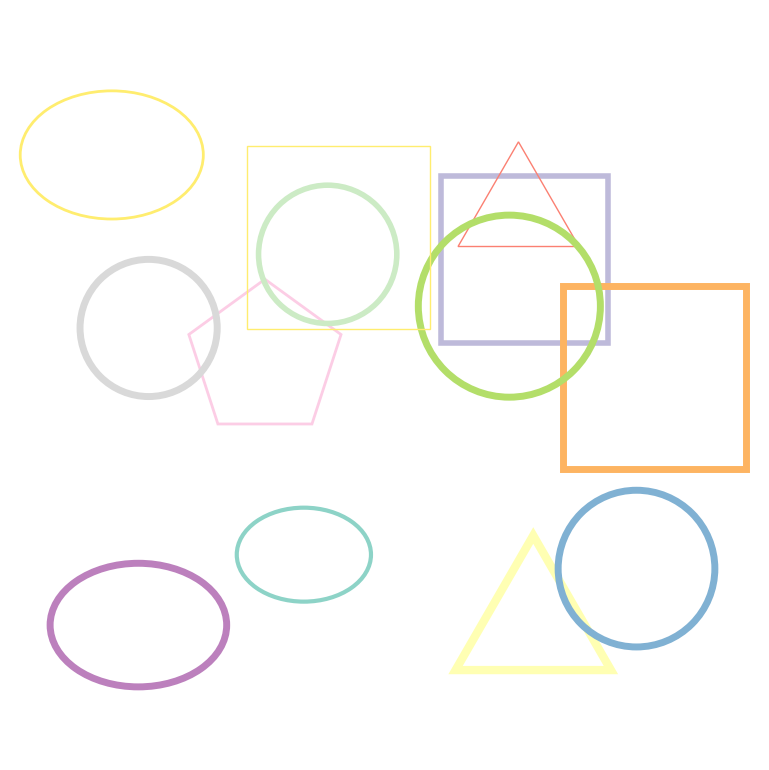[{"shape": "oval", "thickness": 1.5, "radius": 0.44, "center": [0.395, 0.28]}, {"shape": "triangle", "thickness": 3, "radius": 0.58, "center": [0.693, 0.188]}, {"shape": "square", "thickness": 2, "radius": 0.54, "center": [0.681, 0.663]}, {"shape": "triangle", "thickness": 0.5, "radius": 0.45, "center": [0.673, 0.725]}, {"shape": "circle", "thickness": 2.5, "radius": 0.51, "center": [0.827, 0.262]}, {"shape": "square", "thickness": 2.5, "radius": 0.59, "center": [0.849, 0.51]}, {"shape": "circle", "thickness": 2.5, "radius": 0.59, "center": [0.661, 0.602]}, {"shape": "pentagon", "thickness": 1, "radius": 0.52, "center": [0.344, 0.533]}, {"shape": "circle", "thickness": 2.5, "radius": 0.45, "center": [0.193, 0.574]}, {"shape": "oval", "thickness": 2.5, "radius": 0.57, "center": [0.18, 0.188]}, {"shape": "circle", "thickness": 2, "radius": 0.45, "center": [0.426, 0.67]}, {"shape": "oval", "thickness": 1, "radius": 0.59, "center": [0.145, 0.799]}, {"shape": "square", "thickness": 0.5, "radius": 0.6, "center": [0.439, 0.692]}]